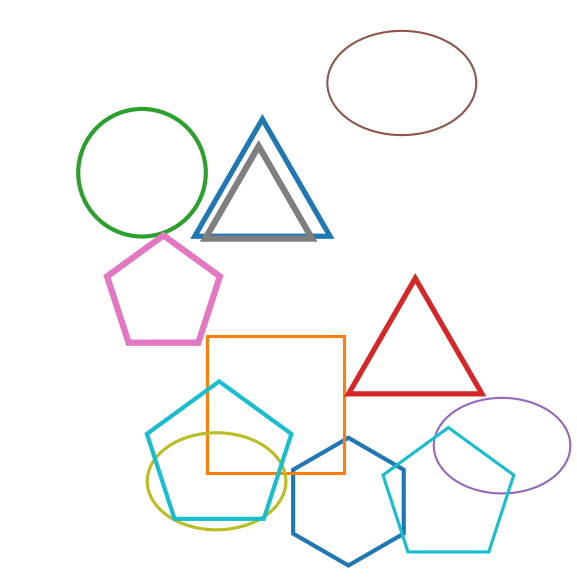[{"shape": "hexagon", "thickness": 2, "radius": 0.55, "center": [0.603, 0.13]}, {"shape": "triangle", "thickness": 2.5, "radius": 0.68, "center": [0.454, 0.658]}, {"shape": "square", "thickness": 1.5, "radius": 0.59, "center": [0.476, 0.299]}, {"shape": "circle", "thickness": 2, "radius": 0.55, "center": [0.246, 0.7]}, {"shape": "triangle", "thickness": 2.5, "radius": 0.67, "center": [0.719, 0.384]}, {"shape": "oval", "thickness": 1, "radius": 0.59, "center": [0.869, 0.227]}, {"shape": "oval", "thickness": 1, "radius": 0.64, "center": [0.696, 0.855]}, {"shape": "pentagon", "thickness": 3, "radius": 0.51, "center": [0.283, 0.489]}, {"shape": "triangle", "thickness": 3, "radius": 0.53, "center": [0.448, 0.639]}, {"shape": "oval", "thickness": 1.5, "radius": 0.6, "center": [0.375, 0.166]}, {"shape": "pentagon", "thickness": 1.5, "radius": 0.6, "center": [0.776, 0.14]}, {"shape": "pentagon", "thickness": 2, "radius": 0.66, "center": [0.38, 0.207]}]